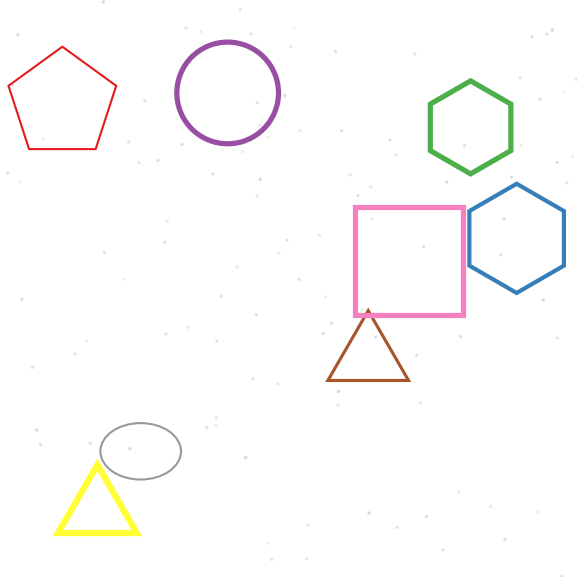[{"shape": "pentagon", "thickness": 1, "radius": 0.49, "center": [0.108, 0.82]}, {"shape": "hexagon", "thickness": 2, "radius": 0.47, "center": [0.895, 0.586]}, {"shape": "hexagon", "thickness": 2.5, "radius": 0.4, "center": [0.815, 0.779]}, {"shape": "circle", "thickness": 2.5, "radius": 0.44, "center": [0.394, 0.838]}, {"shape": "triangle", "thickness": 3, "radius": 0.39, "center": [0.169, 0.116]}, {"shape": "triangle", "thickness": 1.5, "radius": 0.4, "center": [0.638, 0.381]}, {"shape": "square", "thickness": 2.5, "radius": 0.47, "center": [0.708, 0.547]}, {"shape": "oval", "thickness": 1, "radius": 0.35, "center": [0.244, 0.218]}]